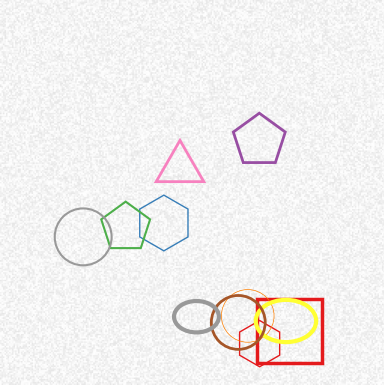[{"shape": "square", "thickness": 2.5, "radius": 0.42, "center": [0.752, 0.141]}, {"shape": "hexagon", "thickness": 1, "radius": 0.3, "center": [0.674, 0.107]}, {"shape": "hexagon", "thickness": 1, "radius": 0.36, "center": [0.426, 0.421]}, {"shape": "pentagon", "thickness": 1.5, "radius": 0.33, "center": [0.326, 0.41]}, {"shape": "pentagon", "thickness": 2, "radius": 0.35, "center": [0.674, 0.635]}, {"shape": "circle", "thickness": 0.5, "radius": 0.34, "center": [0.643, 0.179]}, {"shape": "oval", "thickness": 3, "radius": 0.39, "center": [0.743, 0.166]}, {"shape": "circle", "thickness": 2, "radius": 0.35, "center": [0.619, 0.163]}, {"shape": "triangle", "thickness": 2, "radius": 0.36, "center": [0.467, 0.564]}, {"shape": "circle", "thickness": 1.5, "radius": 0.37, "center": [0.216, 0.385]}, {"shape": "oval", "thickness": 3, "radius": 0.29, "center": [0.51, 0.177]}]